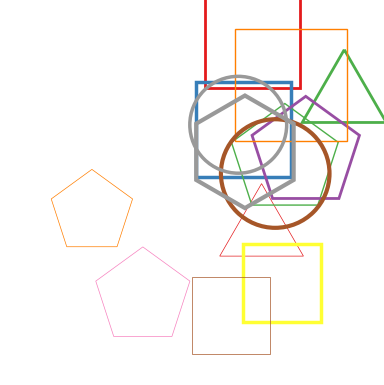[{"shape": "square", "thickness": 2, "radius": 0.61, "center": [0.657, 0.894]}, {"shape": "triangle", "thickness": 0.5, "radius": 0.63, "center": [0.679, 0.398]}, {"shape": "square", "thickness": 2.5, "radius": 0.62, "center": [0.632, 0.665]}, {"shape": "triangle", "thickness": 2, "radius": 0.63, "center": [0.894, 0.745]}, {"shape": "pentagon", "thickness": 1, "radius": 0.73, "center": [0.74, 0.585]}, {"shape": "pentagon", "thickness": 2, "radius": 0.73, "center": [0.794, 0.603]}, {"shape": "square", "thickness": 1, "radius": 0.73, "center": [0.757, 0.78]}, {"shape": "pentagon", "thickness": 0.5, "radius": 0.56, "center": [0.239, 0.449]}, {"shape": "square", "thickness": 2.5, "radius": 0.51, "center": [0.733, 0.265]}, {"shape": "square", "thickness": 0.5, "radius": 0.5, "center": [0.6, 0.181]}, {"shape": "circle", "thickness": 3, "radius": 0.71, "center": [0.715, 0.549]}, {"shape": "pentagon", "thickness": 0.5, "radius": 0.64, "center": [0.371, 0.23]}, {"shape": "hexagon", "thickness": 3, "radius": 0.73, "center": [0.636, 0.606]}, {"shape": "circle", "thickness": 2.5, "radius": 0.63, "center": [0.619, 0.676]}]